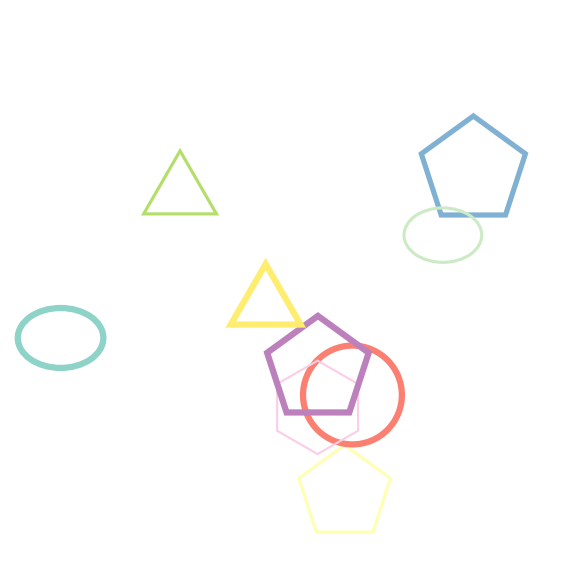[{"shape": "oval", "thickness": 3, "radius": 0.37, "center": [0.105, 0.414]}, {"shape": "pentagon", "thickness": 1.5, "radius": 0.42, "center": [0.597, 0.145]}, {"shape": "circle", "thickness": 3, "radius": 0.43, "center": [0.61, 0.315]}, {"shape": "pentagon", "thickness": 2.5, "radius": 0.47, "center": [0.82, 0.704]}, {"shape": "triangle", "thickness": 1.5, "radius": 0.36, "center": [0.312, 0.665]}, {"shape": "hexagon", "thickness": 1, "radius": 0.4, "center": [0.55, 0.294]}, {"shape": "pentagon", "thickness": 3, "radius": 0.46, "center": [0.551, 0.36]}, {"shape": "oval", "thickness": 1.5, "radius": 0.34, "center": [0.767, 0.592]}, {"shape": "triangle", "thickness": 3, "radius": 0.35, "center": [0.46, 0.472]}]